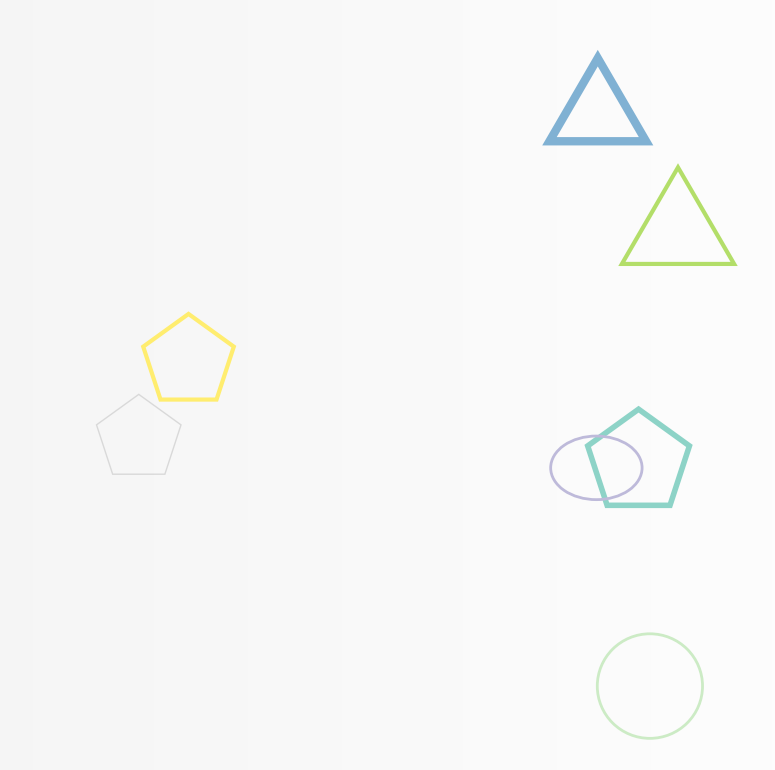[{"shape": "pentagon", "thickness": 2, "radius": 0.35, "center": [0.824, 0.4]}, {"shape": "oval", "thickness": 1, "radius": 0.29, "center": [0.77, 0.392]}, {"shape": "triangle", "thickness": 3, "radius": 0.36, "center": [0.771, 0.853]}, {"shape": "triangle", "thickness": 1.5, "radius": 0.42, "center": [0.875, 0.699]}, {"shape": "pentagon", "thickness": 0.5, "radius": 0.29, "center": [0.179, 0.431]}, {"shape": "circle", "thickness": 1, "radius": 0.34, "center": [0.839, 0.109]}, {"shape": "pentagon", "thickness": 1.5, "radius": 0.31, "center": [0.243, 0.531]}]